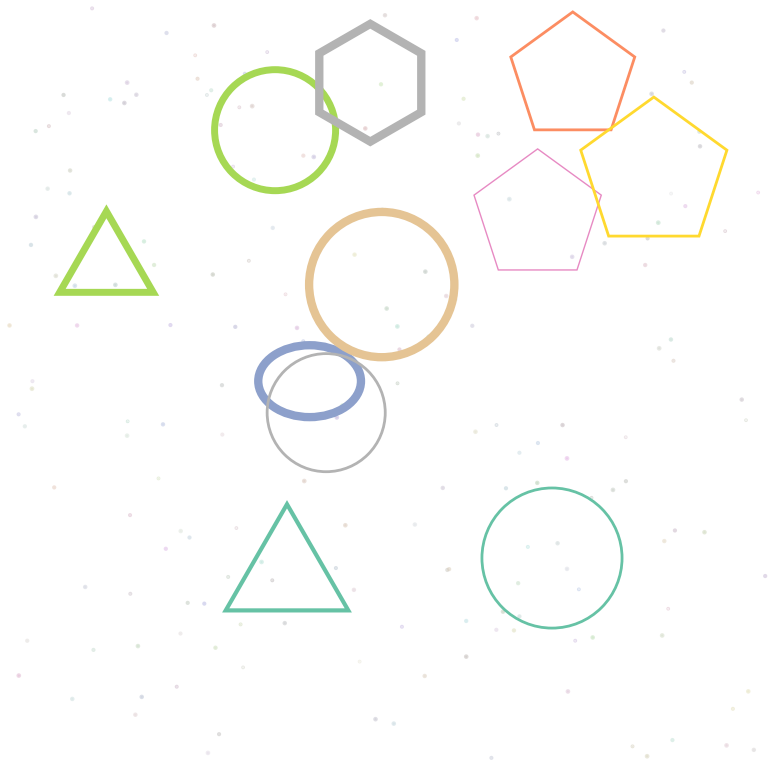[{"shape": "circle", "thickness": 1, "radius": 0.45, "center": [0.717, 0.275]}, {"shape": "triangle", "thickness": 1.5, "radius": 0.46, "center": [0.373, 0.253]}, {"shape": "pentagon", "thickness": 1, "radius": 0.42, "center": [0.744, 0.9]}, {"shape": "oval", "thickness": 3, "radius": 0.33, "center": [0.402, 0.505]}, {"shape": "pentagon", "thickness": 0.5, "radius": 0.43, "center": [0.698, 0.72]}, {"shape": "circle", "thickness": 2.5, "radius": 0.39, "center": [0.357, 0.831]}, {"shape": "triangle", "thickness": 2.5, "radius": 0.35, "center": [0.138, 0.655]}, {"shape": "pentagon", "thickness": 1, "radius": 0.5, "center": [0.849, 0.774]}, {"shape": "circle", "thickness": 3, "radius": 0.47, "center": [0.496, 0.63]}, {"shape": "hexagon", "thickness": 3, "radius": 0.38, "center": [0.481, 0.893]}, {"shape": "circle", "thickness": 1, "radius": 0.38, "center": [0.424, 0.464]}]